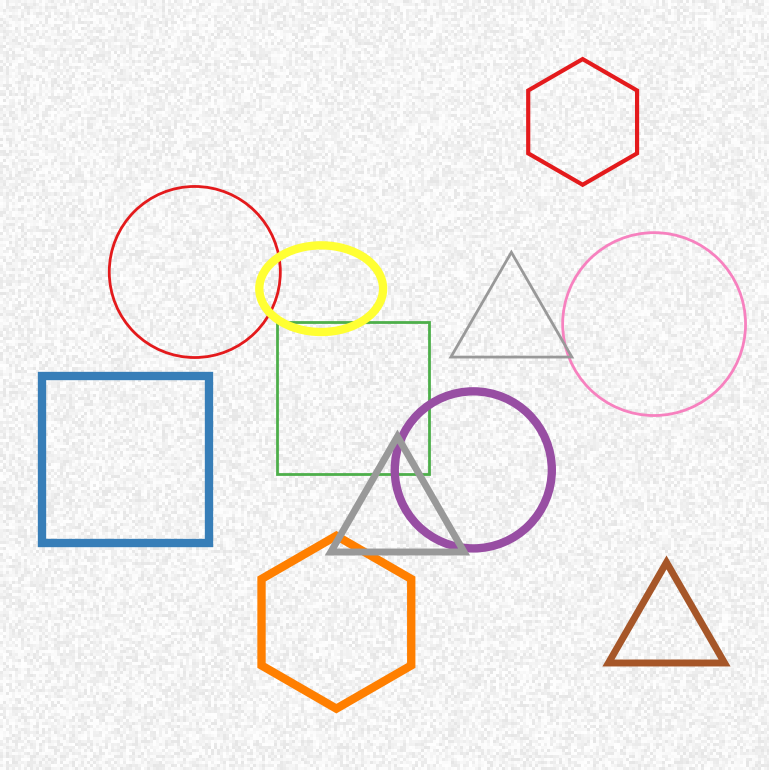[{"shape": "circle", "thickness": 1, "radius": 0.56, "center": [0.253, 0.647]}, {"shape": "hexagon", "thickness": 1.5, "radius": 0.41, "center": [0.757, 0.842]}, {"shape": "square", "thickness": 3, "radius": 0.54, "center": [0.163, 0.403]}, {"shape": "square", "thickness": 1, "radius": 0.49, "center": [0.459, 0.483]}, {"shape": "circle", "thickness": 3, "radius": 0.51, "center": [0.615, 0.39]}, {"shape": "hexagon", "thickness": 3, "radius": 0.56, "center": [0.437, 0.192]}, {"shape": "oval", "thickness": 3, "radius": 0.4, "center": [0.417, 0.625]}, {"shape": "triangle", "thickness": 2.5, "radius": 0.44, "center": [0.866, 0.183]}, {"shape": "circle", "thickness": 1, "radius": 0.59, "center": [0.849, 0.579]}, {"shape": "triangle", "thickness": 2.5, "radius": 0.5, "center": [0.516, 0.333]}, {"shape": "triangle", "thickness": 1, "radius": 0.45, "center": [0.664, 0.582]}]